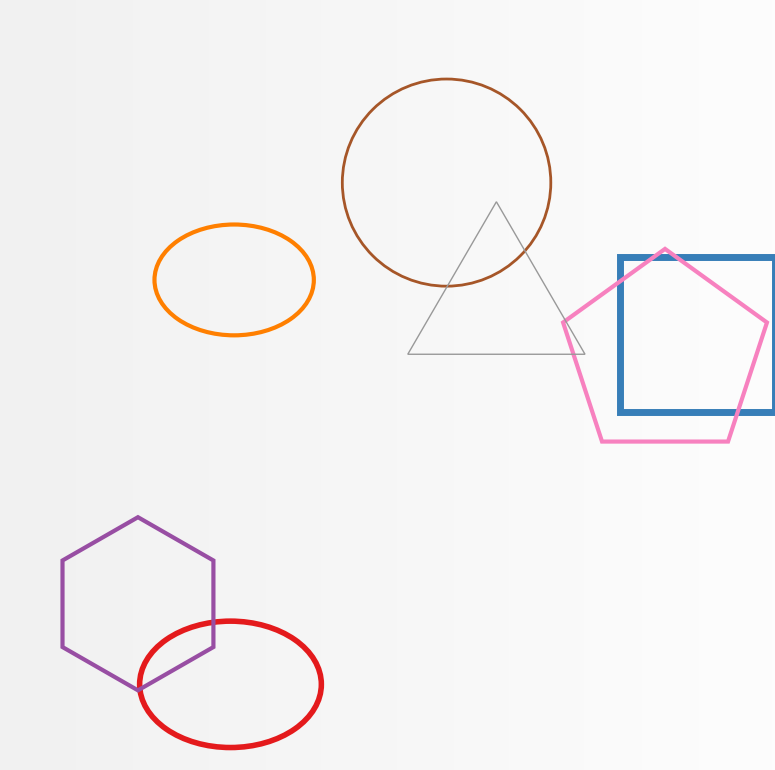[{"shape": "oval", "thickness": 2, "radius": 0.59, "center": [0.297, 0.111]}, {"shape": "square", "thickness": 2.5, "radius": 0.5, "center": [0.9, 0.565]}, {"shape": "hexagon", "thickness": 1.5, "radius": 0.56, "center": [0.178, 0.216]}, {"shape": "oval", "thickness": 1.5, "radius": 0.51, "center": [0.302, 0.636]}, {"shape": "circle", "thickness": 1, "radius": 0.67, "center": [0.576, 0.763]}, {"shape": "pentagon", "thickness": 1.5, "radius": 0.69, "center": [0.858, 0.538]}, {"shape": "triangle", "thickness": 0.5, "radius": 0.66, "center": [0.641, 0.606]}]